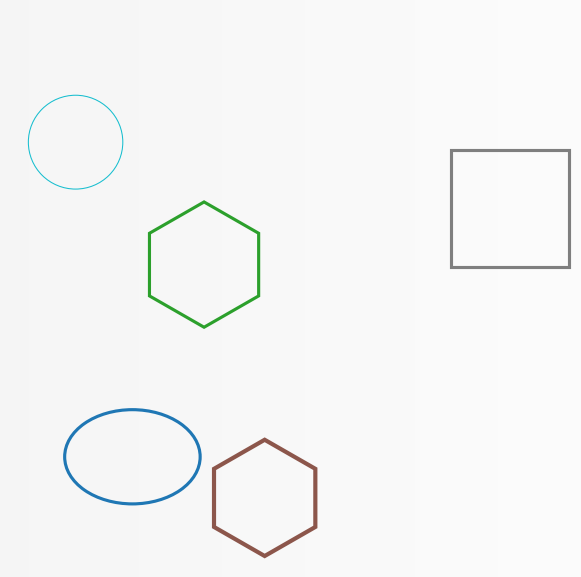[{"shape": "oval", "thickness": 1.5, "radius": 0.58, "center": [0.228, 0.208]}, {"shape": "hexagon", "thickness": 1.5, "radius": 0.54, "center": [0.351, 0.541]}, {"shape": "hexagon", "thickness": 2, "radius": 0.5, "center": [0.455, 0.137]}, {"shape": "square", "thickness": 1.5, "radius": 0.51, "center": [0.878, 0.638]}, {"shape": "circle", "thickness": 0.5, "radius": 0.41, "center": [0.13, 0.753]}]